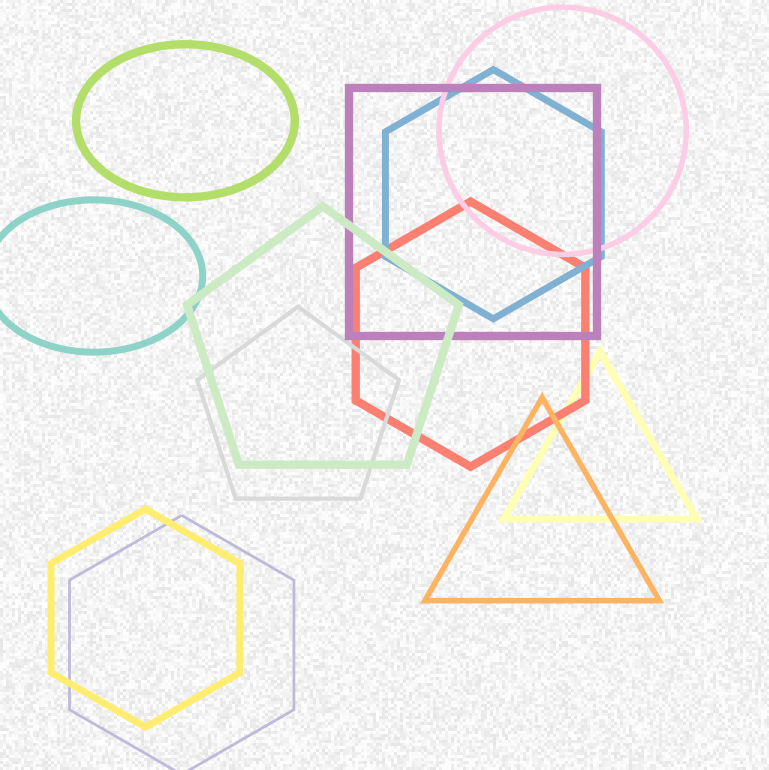[{"shape": "oval", "thickness": 2.5, "radius": 0.71, "center": [0.122, 0.642]}, {"shape": "triangle", "thickness": 2.5, "radius": 0.72, "center": [0.78, 0.398]}, {"shape": "hexagon", "thickness": 1, "radius": 0.84, "center": [0.236, 0.162]}, {"shape": "hexagon", "thickness": 3, "radius": 0.86, "center": [0.611, 0.566]}, {"shape": "hexagon", "thickness": 2.5, "radius": 0.81, "center": [0.641, 0.748]}, {"shape": "triangle", "thickness": 2, "radius": 0.88, "center": [0.704, 0.308]}, {"shape": "oval", "thickness": 3, "radius": 0.71, "center": [0.241, 0.843]}, {"shape": "circle", "thickness": 2, "radius": 0.8, "center": [0.731, 0.83]}, {"shape": "pentagon", "thickness": 1.5, "radius": 0.69, "center": [0.387, 0.464]}, {"shape": "square", "thickness": 3, "radius": 0.8, "center": [0.614, 0.724]}, {"shape": "pentagon", "thickness": 3, "radius": 0.93, "center": [0.419, 0.547]}, {"shape": "hexagon", "thickness": 2.5, "radius": 0.71, "center": [0.189, 0.197]}]